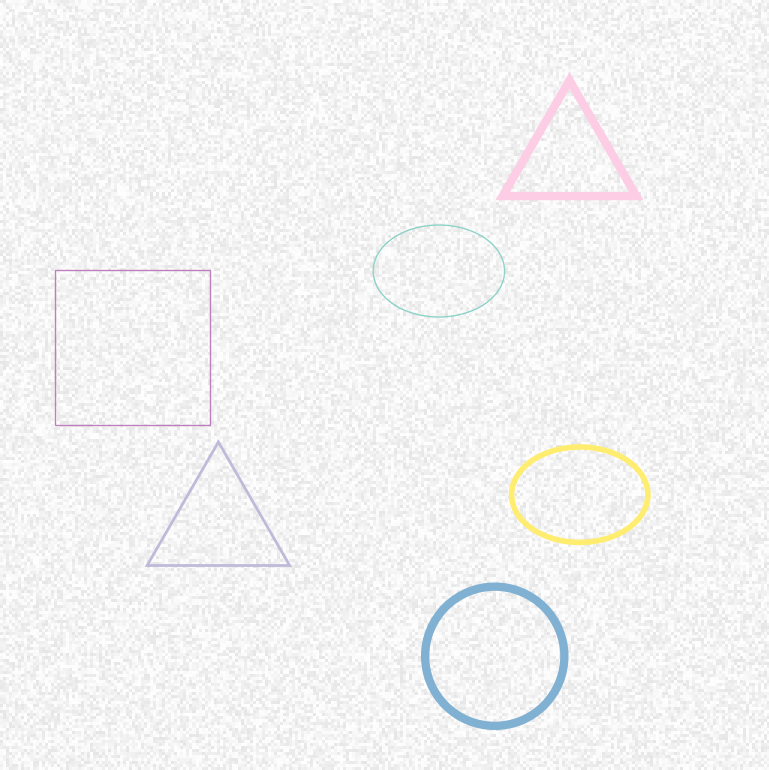[{"shape": "oval", "thickness": 0.5, "radius": 0.43, "center": [0.57, 0.648]}, {"shape": "triangle", "thickness": 1, "radius": 0.53, "center": [0.284, 0.319]}, {"shape": "circle", "thickness": 3, "radius": 0.45, "center": [0.643, 0.148]}, {"shape": "triangle", "thickness": 3, "radius": 0.5, "center": [0.74, 0.795]}, {"shape": "square", "thickness": 0.5, "radius": 0.5, "center": [0.172, 0.549]}, {"shape": "oval", "thickness": 2, "radius": 0.44, "center": [0.753, 0.358]}]